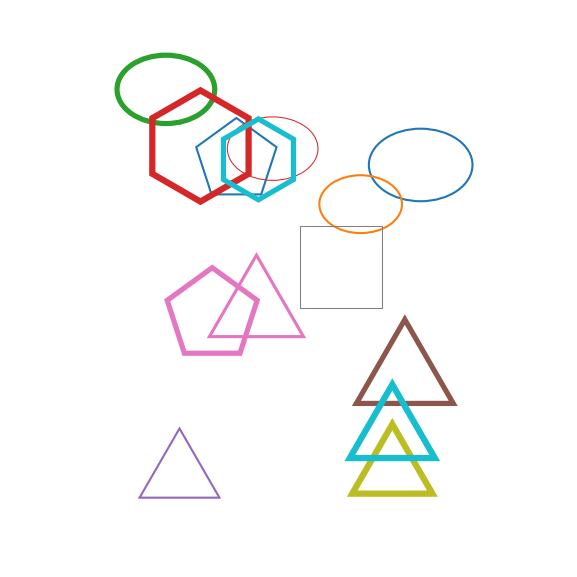[{"shape": "oval", "thickness": 1, "radius": 0.45, "center": [0.728, 0.713]}, {"shape": "pentagon", "thickness": 1, "radius": 0.37, "center": [0.409, 0.722]}, {"shape": "oval", "thickness": 1, "radius": 0.36, "center": [0.625, 0.646]}, {"shape": "oval", "thickness": 2.5, "radius": 0.42, "center": [0.287, 0.844]}, {"shape": "oval", "thickness": 0.5, "radius": 0.39, "center": [0.472, 0.742]}, {"shape": "hexagon", "thickness": 3, "radius": 0.48, "center": [0.347, 0.746]}, {"shape": "triangle", "thickness": 1, "radius": 0.4, "center": [0.311, 0.177]}, {"shape": "triangle", "thickness": 2.5, "radius": 0.48, "center": [0.701, 0.349]}, {"shape": "pentagon", "thickness": 2.5, "radius": 0.41, "center": [0.367, 0.454]}, {"shape": "triangle", "thickness": 1.5, "radius": 0.47, "center": [0.444, 0.463]}, {"shape": "square", "thickness": 0.5, "radius": 0.36, "center": [0.59, 0.536]}, {"shape": "triangle", "thickness": 3, "radius": 0.4, "center": [0.679, 0.184]}, {"shape": "triangle", "thickness": 3, "radius": 0.42, "center": [0.679, 0.248]}, {"shape": "hexagon", "thickness": 2.5, "radius": 0.35, "center": [0.447, 0.723]}]